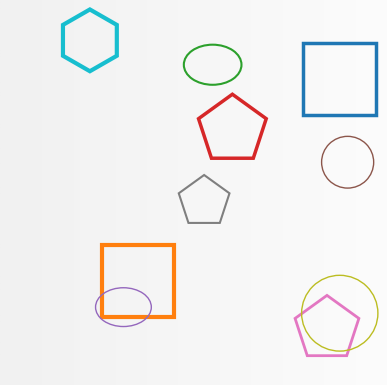[{"shape": "square", "thickness": 2.5, "radius": 0.47, "center": [0.877, 0.795]}, {"shape": "square", "thickness": 3, "radius": 0.47, "center": [0.356, 0.27]}, {"shape": "oval", "thickness": 1.5, "radius": 0.37, "center": [0.549, 0.832]}, {"shape": "pentagon", "thickness": 2.5, "radius": 0.46, "center": [0.6, 0.663]}, {"shape": "oval", "thickness": 1, "radius": 0.36, "center": [0.319, 0.202]}, {"shape": "circle", "thickness": 1, "radius": 0.34, "center": [0.897, 0.579]}, {"shape": "pentagon", "thickness": 2, "radius": 0.43, "center": [0.844, 0.146]}, {"shape": "pentagon", "thickness": 1.5, "radius": 0.34, "center": [0.527, 0.477]}, {"shape": "circle", "thickness": 1, "radius": 0.49, "center": [0.877, 0.186]}, {"shape": "hexagon", "thickness": 3, "radius": 0.4, "center": [0.232, 0.895]}]